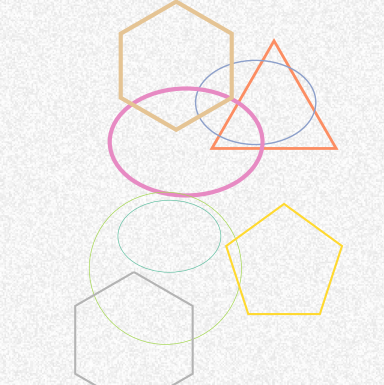[{"shape": "oval", "thickness": 0.5, "radius": 0.67, "center": [0.44, 0.386]}, {"shape": "triangle", "thickness": 2, "radius": 0.93, "center": [0.712, 0.708]}, {"shape": "oval", "thickness": 1, "radius": 0.78, "center": [0.664, 0.734]}, {"shape": "oval", "thickness": 3, "radius": 0.99, "center": [0.483, 0.631]}, {"shape": "circle", "thickness": 0.5, "radius": 0.99, "center": [0.43, 0.303]}, {"shape": "pentagon", "thickness": 1.5, "radius": 0.79, "center": [0.738, 0.312]}, {"shape": "hexagon", "thickness": 3, "radius": 0.83, "center": [0.458, 0.829]}, {"shape": "hexagon", "thickness": 1.5, "radius": 0.88, "center": [0.348, 0.117]}]